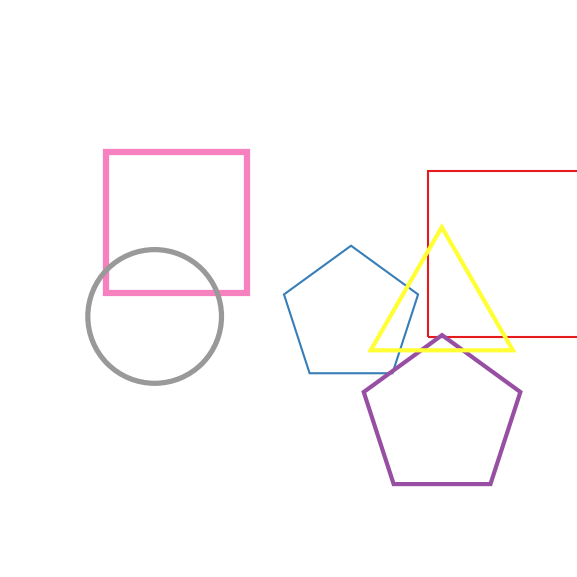[{"shape": "square", "thickness": 1, "radius": 0.72, "center": [0.886, 0.559]}, {"shape": "pentagon", "thickness": 1, "radius": 0.61, "center": [0.608, 0.452]}, {"shape": "pentagon", "thickness": 2, "radius": 0.71, "center": [0.765, 0.276]}, {"shape": "triangle", "thickness": 2, "radius": 0.71, "center": [0.765, 0.464]}, {"shape": "square", "thickness": 3, "radius": 0.61, "center": [0.306, 0.614]}, {"shape": "circle", "thickness": 2.5, "radius": 0.58, "center": [0.268, 0.451]}]